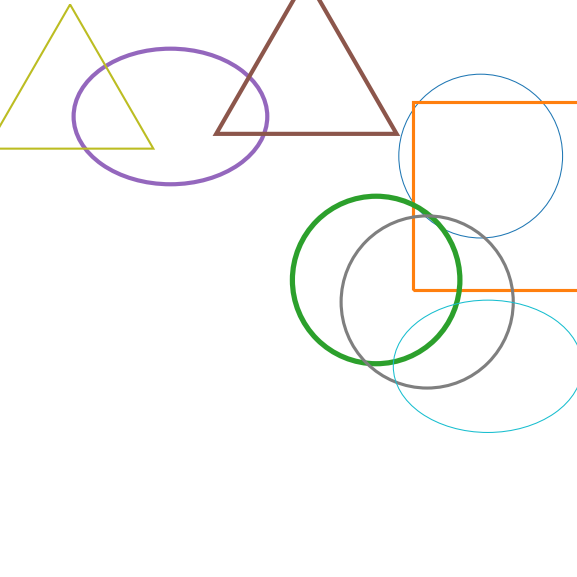[{"shape": "circle", "thickness": 0.5, "radius": 0.71, "center": [0.832, 0.729]}, {"shape": "square", "thickness": 1.5, "radius": 0.81, "center": [0.879, 0.66]}, {"shape": "circle", "thickness": 2.5, "radius": 0.73, "center": [0.651, 0.514]}, {"shape": "oval", "thickness": 2, "radius": 0.84, "center": [0.295, 0.797]}, {"shape": "triangle", "thickness": 2, "radius": 0.9, "center": [0.531, 0.858]}, {"shape": "circle", "thickness": 1.5, "radius": 0.75, "center": [0.74, 0.476]}, {"shape": "triangle", "thickness": 1, "radius": 0.83, "center": [0.121, 0.825]}, {"shape": "oval", "thickness": 0.5, "radius": 0.82, "center": [0.845, 0.365]}]